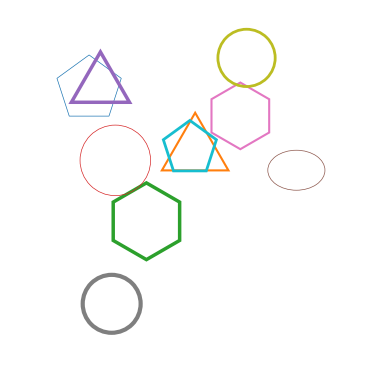[{"shape": "pentagon", "thickness": 0.5, "radius": 0.44, "center": [0.231, 0.769]}, {"shape": "triangle", "thickness": 1.5, "radius": 0.5, "center": [0.507, 0.607]}, {"shape": "hexagon", "thickness": 2.5, "radius": 0.5, "center": [0.38, 0.425]}, {"shape": "circle", "thickness": 0.5, "radius": 0.46, "center": [0.3, 0.583]}, {"shape": "triangle", "thickness": 2.5, "radius": 0.44, "center": [0.261, 0.778]}, {"shape": "oval", "thickness": 0.5, "radius": 0.37, "center": [0.77, 0.558]}, {"shape": "hexagon", "thickness": 1.5, "radius": 0.43, "center": [0.624, 0.699]}, {"shape": "circle", "thickness": 3, "radius": 0.38, "center": [0.29, 0.211]}, {"shape": "circle", "thickness": 2, "radius": 0.37, "center": [0.64, 0.85]}, {"shape": "pentagon", "thickness": 2, "radius": 0.36, "center": [0.493, 0.615]}]